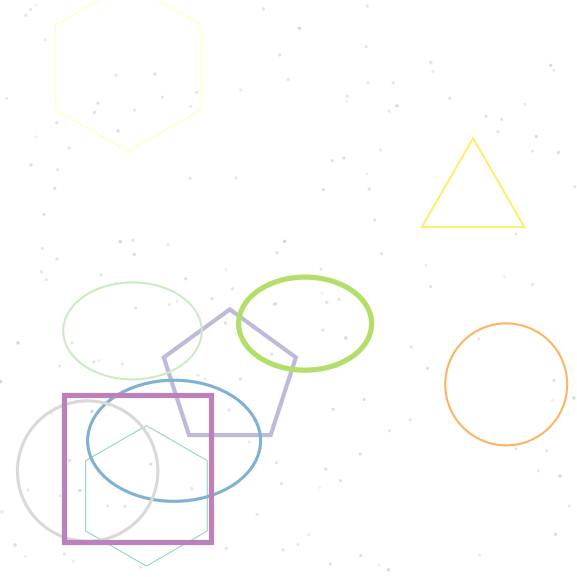[{"shape": "hexagon", "thickness": 0.5, "radius": 0.61, "center": [0.254, 0.141]}, {"shape": "hexagon", "thickness": 0.5, "radius": 0.73, "center": [0.222, 0.883]}, {"shape": "pentagon", "thickness": 2, "radius": 0.6, "center": [0.398, 0.343]}, {"shape": "oval", "thickness": 1.5, "radius": 0.75, "center": [0.301, 0.236]}, {"shape": "circle", "thickness": 1, "radius": 0.53, "center": [0.877, 0.334]}, {"shape": "oval", "thickness": 2.5, "radius": 0.58, "center": [0.528, 0.439]}, {"shape": "circle", "thickness": 1.5, "radius": 0.61, "center": [0.152, 0.183]}, {"shape": "square", "thickness": 2.5, "radius": 0.64, "center": [0.238, 0.188]}, {"shape": "oval", "thickness": 1, "radius": 0.6, "center": [0.229, 0.426]}, {"shape": "triangle", "thickness": 1, "radius": 0.51, "center": [0.819, 0.657]}]